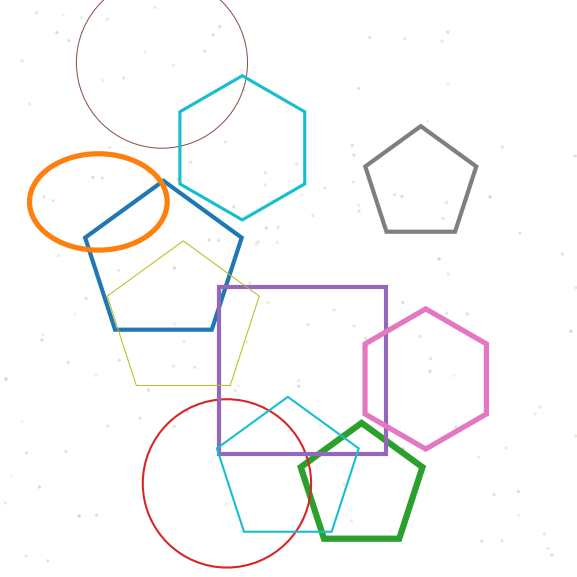[{"shape": "pentagon", "thickness": 2, "radius": 0.71, "center": [0.283, 0.544]}, {"shape": "oval", "thickness": 2.5, "radius": 0.6, "center": [0.17, 0.649]}, {"shape": "pentagon", "thickness": 3, "radius": 0.55, "center": [0.626, 0.156]}, {"shape": "circle", "thickness": 1, "radius": 0.73, "center": [0.393, 0.162]}, {"shape": "square", "thickness": 2, "radius": 0.72, "center": [0.523, 0.358]}, {"shape": "circle", "thickness": 0.5, "radius": 0.74, "center": [0.28, 0.891]}, {"shape": "hexagon", "thickness": 2.5, "radius": 0.61, "center": [0.737, 0.343]}, {"shape": "pentagon", "thickness": 2, "radius": 0.51, "center": [0.729, 0.68]}, {"shape": "pentagon", "thickness": 0.5, "radius": 0.69, "center": [0.317, 0.444]}, {"shape": "pentagon", "thickness": 1, "radius": 0.65, "center": [0.498, 0.183]}, {"shape": "hexagon", "thickness": 1.5, "radius": 0.62, "center": [0.42, 0.743]}]